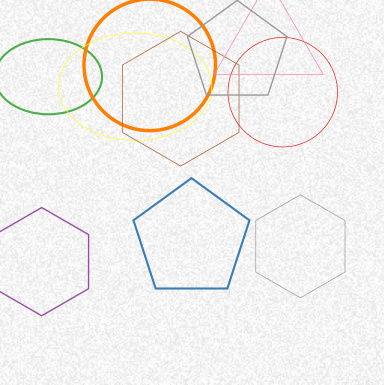[{"shape": "circle", "thickness": 0.5, "radius": 0.71, "center": [0.734, 0.761]}, {"shape": "pentagon", "thickness": 1.5, "radius": 0.79, "center": [0.497, 0.379]}, {"shape": "oval", "thickness": 1.5, "radius": 0.7, "center": [0.126, 0.801]}, {"shape": "hexagon", "thickness": 1, "radius": 0.7, "center": [0.108, 0.32]}, {"shape": "circle", "thickness": 2.5, "radius": 0.85, "center": [0.389, 0.831]}, {"shape": "oval", "thickness": 0.5, "radius": 1.0, "center": [0.351, 0.775]}, {"shape": "hexagon", "thickness": 0.5, "radius": 0.87, "center": [0.469, 0.744]}, {"shape": "triangle", "thickness": 0.5, "radius": 0.82, "center": [0.698, 0.888]}, {"shape": "pentagon", "thickness": 1, "radius": 0.68, "center": [0.616, 0.863]}, {"shape": "hexagon", "thickness": 0.5, "radius": 0.67, "center": [0.78, 0.36]}]